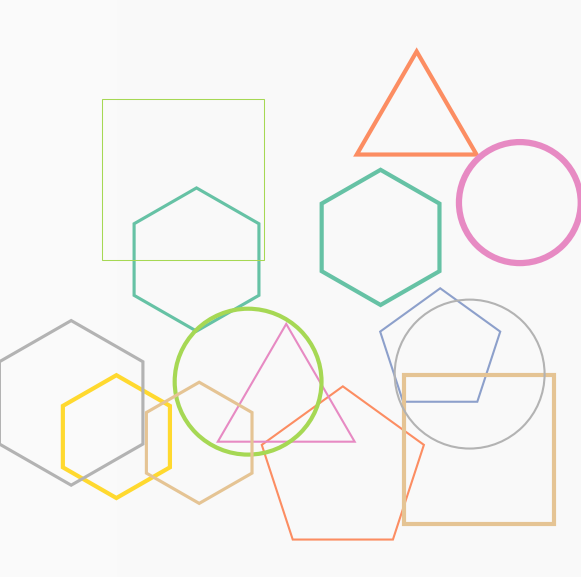[{"shape": "hexagon", "thickness": 2, "radius": 0.59, "center": [0.655, 0.588]}, {"shape": "hexagon", "thickness": 1.5, "radius": 0.62, "center": [0.338, 0.55]}, {"shape": "triangle", "thickness": 2, "radius": 0.59, "center": [0.717, 0.791]}, {"shape": "pentagon", "thickness": 1, "radius": 0.73, "center": [0.59, 0.183]}, {"shape": "pentagon", "thickness": 1, "radius": 0.54, "center": [0.757, 0.391]}, {"shape": "circle", "thickness": 3, "radius": 0.52, "center": [0.894, 0.648]}, {"shape": "triangle", "thickness": 1, "radius": 0.68, "center": [0.492, 0.302]}, {"shape": "circle", "thickness": 2, "radius": 0.63, "center": [0.427, 0.338]}, {"shape": "square", "thickness": 0.5, "radius": 0.7, "center": [0.314, 0.688]}, {"shape": "hexagon", "thickness": 2, "radius": 0.53, "center": [0.2, 0.243]}, {"shape": "hexagon", "thickness": 1.5, "radius": 0.52, "center": [0.343, 0.232]}, {"shape": "square", "thickness": 2, "radius": 0.64, "center": [0.824, 0.22]}, {"shape": "hexagon", "thickness": 1.5, "radius": 0.71, "center": [0.122, 0.302]}, {"shape": "circle", "thickness": 1, "radius": 0.64, "center": [0.808, 0.351]}]